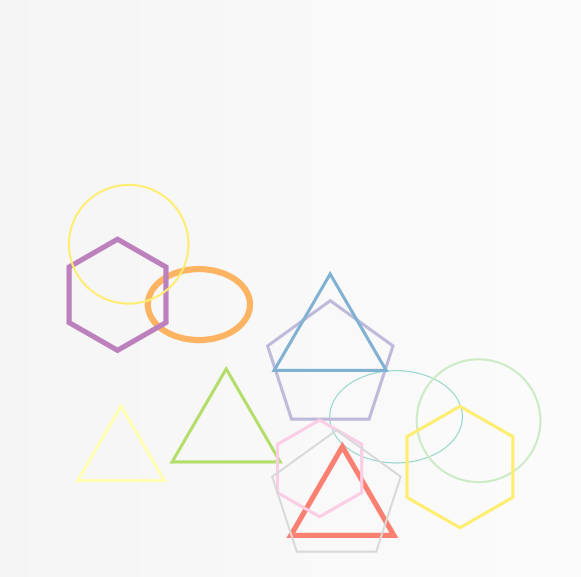[{"shape": "oval", "thickness": 0.5, "radius": 0.57, "center": [0.681, 0.277]}, {"shape": "triangle", "thickness": 1.5, "radius": 0.43, "center": [0.208, 0.21]}, {"shape": "pentagon", "thickness": 1.5, "radius": 0.57, "center": [0.568, 0.365]}, {"shape": "triangle", "thickness": 2.5, "radius": 0.51, "center": [0.589, 0.123]}, {"shape": "triangle", "thickness": 1.5, "radius": 0.56, "center": [0.568, 0.413]}, {"shape": "oval", "thickness": 3, "radius": 0.44, "center": [0.342, 0.472]}, {"shape": "triangle", "thickness": 1.5, "radius": 0.54, "center": [0.389, 0.253]}, {"shape": "hexagon", "thickness": 1.5, "radius": 0.42, "center": [0.55, 0.188]}, {"shape": "pentagon", "thickness": 1, "radius": 0.58, "center": [0.579, 0.138]}, {"shape": "hexagon", "thickness": 2.5, "radius": 0.48, "center": [0.202, 0.489]}, {"shape": "circle", "thickness": 1, "radius": 0.53, "center": [0.823, 0.271]}, {"shape": "hexagon", "thickness": 1.5, "radius": 0.53, "center": [0.791, 0.19]}, {"shape": "circle", "thickness": 1, "radius": 0.51, "center": [0.221, 0.576]}]